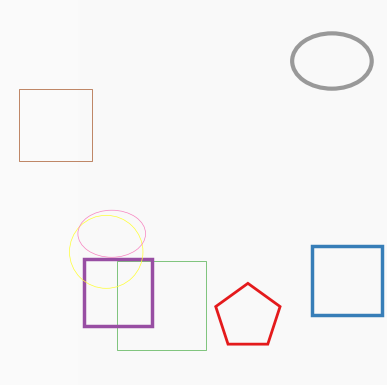[{"shape": "pentagon", "thickness": 2, "radius": 0.44, "center": [0.64, 0.177]}, {"shape": "square", "thickness": 2.5, "radius": 0.45, "center": [0.895, 0.272]}, {"shape": "square", "thickness": 0.5, "radius": 0.58, "center": [0.416, 0.207]}, {"shape": "square", "thickness": 2.5, "radius": 0.44, "center": [0.305, 0.24]}, {"shape": "circle", "thickness": 0.5, "radius": 0.47, "center": [0.274, 0.346]}, {"shape": "square", "thickness": 0.5, "radius": 0.47, "center": [0.143, 0.675]}, {"shape": "oval", "thickness": 0.5, "radius": 0.44, "center": [0.288, 0.393]}, {"shape": "oval", "thickness": 3, "radius": 0.51, "center": [0.857, 0.842]}]